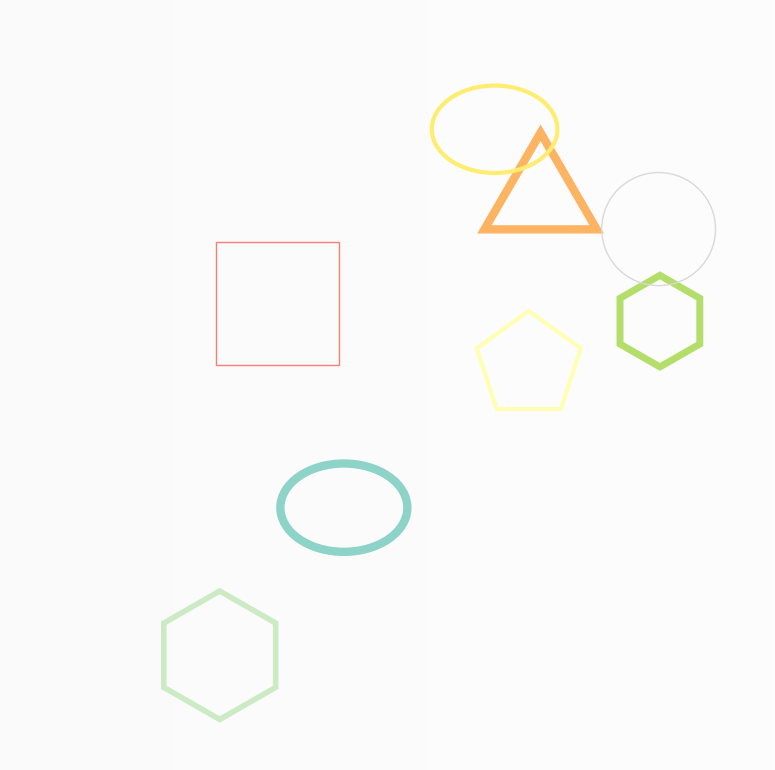[{"shape": "oval", "thickness": 3, "radius": 0.41, "center": [0.444, 0.341]}, {"shape": "pentagon", "thickness": 1.5, "radius": 0.35, "center": [0.682, 0.526]}, {"shape": "square", "thickness": 0.5, "radius": 0.4, "center": [0.358, 0.606]}, {"shape": "triangle", "thickness": 3, "radius": 0.42, "center": [0.698, 0.744]}, {"shape": "hexagon", "thickness": 2.5, "radius": 0.3, "center": [0.851, 0.583]}, {"shape": "circle", "thickness": 0.5, "radius": 0.37, "center": [0.85, 0.703]}, {"shape": "hexagon", "thickness": 2, "radius": 0.42, "center": [0.284, 0.149]}, {"shape": "oval", "thickness": 1.5, "radius": 0.41, "center": [0.638, 0.832]}]